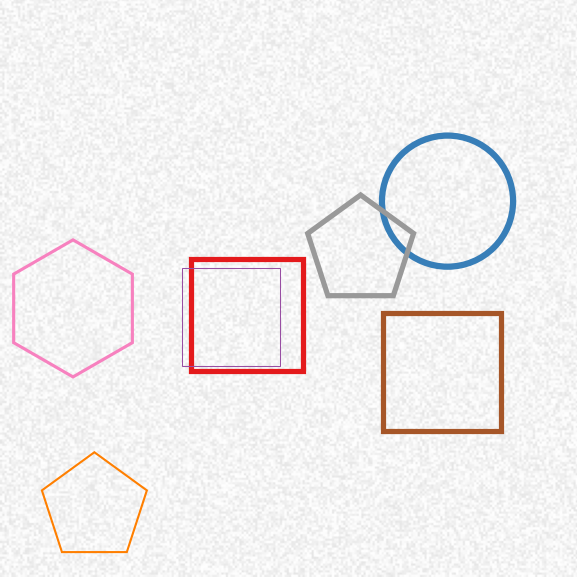[{"shape": "square", "thickness": 2.5, "radius": 0.49, "center": [0.428, 0.454]}, {"shape": "circle", "thickness": 3, "radius": 0.57, "center": [0.775, 0.651]}, {"shape": "square", "thickness": 0.5, "radius": 0.42, "center": [0.4, 0.45]}, {"shape": "pentagon", "thickness": 1, "radius": 0.48, "center": [0.163, 0.12]}, {"shape": "square", "thickness": 2.5, "radius": 0.51, "center": [0.766, 0.355]}, {"shape": "hexagon", "thickness": 1.5, "radius": 0.59, "center": [0.126, 0.465]}, {"shape": "pentagon", "thickness": 2.5, "radius": 0.48, "center": [0.624, 0.565]}]